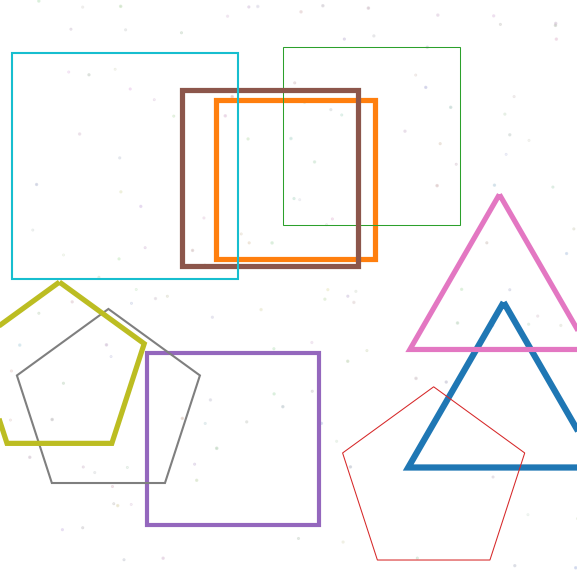[{"shape": "triangle", "thickness": 3, "radius": 0.95, "center": [0.872, 0.285]}, {"shape": "square", "thickness": 2.5, "radius": 0.69, "center": [0.512, 0.688]}, {"shape": "square", "thickness": 0.5, "radius": 0.77, "center": [0.643, 0.764]}, {"shape": "pentagon", "thickness": 0.5, "radius": 0.83, "center": [0.751, 0.164]}, {"shape": "square", "thickness": 2, "radius": 0.74, "center": [0.403, 0.239]}, {"shape": "square", "thickness": 2.5, "radius": 0.76, "center": [0.467, 0.69]}, {"shape": "triangle", "thickness": 2.5, "radius": 0.89, "center": [0.865, 0.483]}, {"shape": "pentagon", "thickness": 1, "radius": 0.83, "center": [0.188, 0.298]}, {"shape": "pentagon", "thickness": 2.5, "radius": 0.77, "center": [0.103, 0.356]}, {"shape": "square", "thickness": 1, "radius": 0.98, "center": [0.217, 0.711]}]